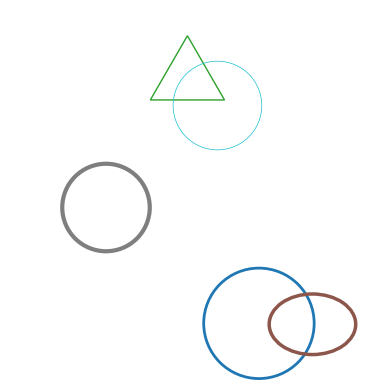[{"shape": "circle", "thickness": 2, "radius": 0.72, "center": [0.673, 0.16]}, {"shape": "triangle", "thickness": 1, "radius": 0.56, "center": [0.487, 0.796]}, {"shape": "oval", "thickness": 2.5, "radius": 0.56, "center": [0.812, 0.158]}, {"shape": "circle", "thickness": 3, "radius": 0.57, "center": [0.275, 0.461]}, {"shape": "circle", "thickness": 0.5, "radius": 0.58, "center": [0.565, 0.726]}]